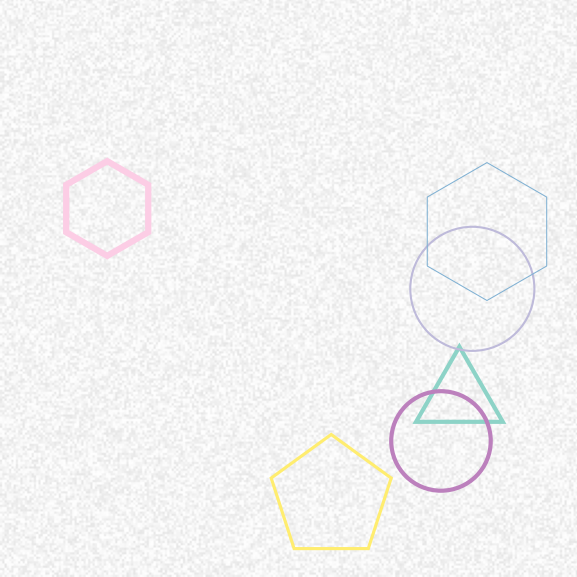[{"shape": "triangle", "thickness": 2, "radius": 0.43, "center": [0.796, 0.312]}, {"shape": "circle", "thickness": 1, "radius": 0.54, "center": [0.818, 0.499]}, {"shape": "hexagon", "thickness": 0.5, "radius": 0.6, "center": [0.843, 0.598]}, {"shape": "hexagon", "thickness": 3, "radius": 0.41, "center": [0.186, 0.638]}, {"shape": "circle", "thickness": 2, "radius": 0.43, "center": [0.764, 0.236]}, {"shape": "pentagon", "thickness": 1.5, "radius": 0.55, "center": [0.573, 0.138]}]